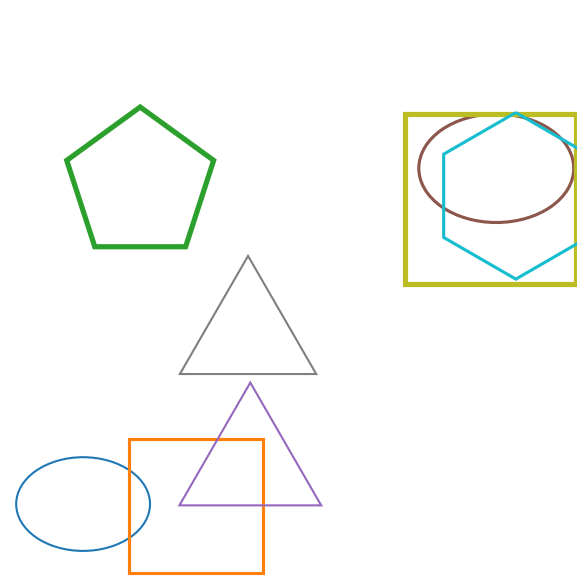[{"shape": "oval", "thickness": 1, "radius": 0.58, "center": [0.144, 0.126]}, {"shape": "square", "thickness": 1.5, "radius": 0.58, "center": [0.339, 0.124]}, {"shape": "pentagon", "thickness": 2.5, "radius": 0.67, "center": [0.243, 0.68]}, {"shape": "triangle", "thickness": 1, "radius": 0.71, "center": [0.433, 0.195]}, {"shape": "oval", "thickness": 1.5, "radius": 0.67, "center": [0.859, 0.708]}, {"shape": "triangle", "thickness": 1, "radius": 0.68, "center": [0.43, 0.42]}, {"shape": "square", "thickness": 2.5, "radius": 0.74, "center": [0.85, 0.655]}, {"shape": "hexagon", "thickness": 1.5, "radius": 0.72, "center": [0.893, 0.66]}]